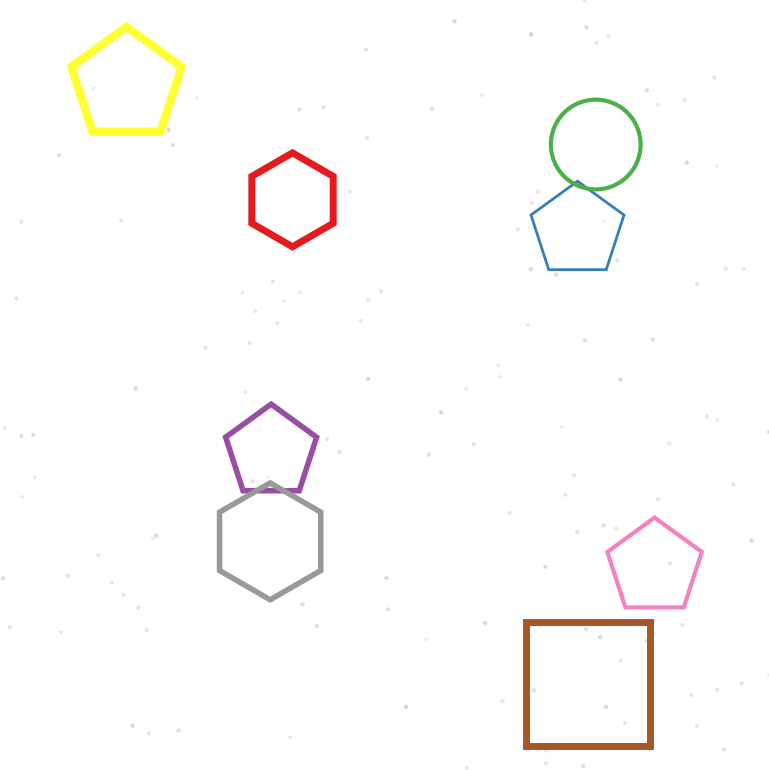[{"shape": "hexagon", "thickness": 2.5, "radius": 0.31, "center": [0.38, 0.74]}, {"shape": "pentagon", "thickness": 1, "radius": 0.32, "center": [0.75, 0.701]}, {"shape": "circle", "thickness": 1.5, "radius": 0.29, "center": [0.774, 0.812]}, {"shape": "pentagon", "thickness": 2, "radius": 0.31, "center": [0.352, 0.413]}, {"shape": "pentagon", "thickness": 3, "radius": 0.38, "center": [0.164, 0.89]}, {"shape": "square", "thickness": 2.5, "radius": 0.4, "center": [0.764, 0.112]}, {"shape": "pentagon", "thickness": 1.5, "radius": 0.32, "center": [0.85, 0.263]}, {"shape": "hexagon", "thickness": 2, "radius": 0.38, "center": [0.351, 0.297]}]